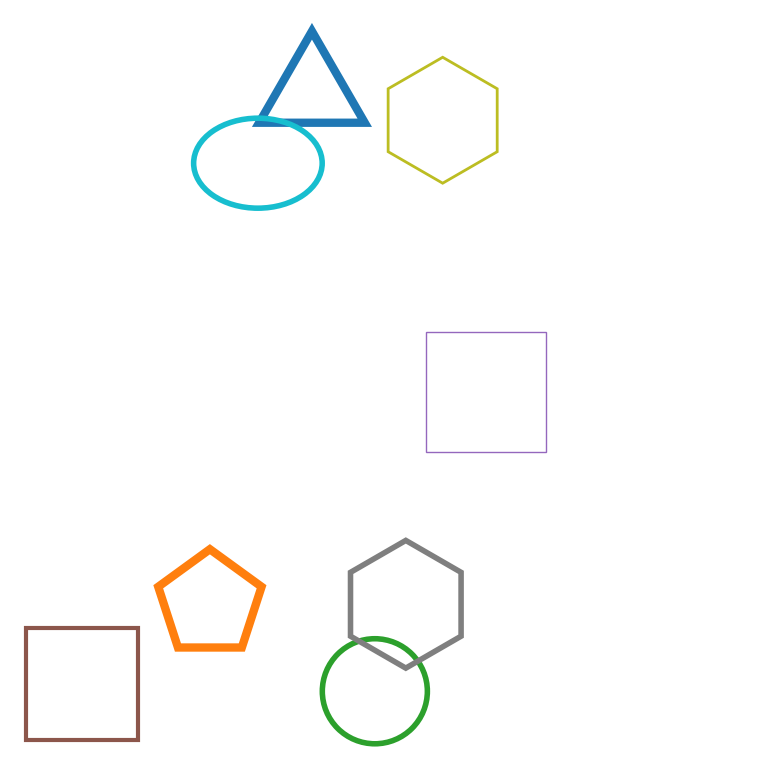[{"shape": "triangle", "thickness": 3, "radius": 0.4, "center": [0.405, 0.88]}, {"shape": "pentagon", "thickness": 3, "radius": 0.35, "center": [0.273, 0.216]}, {"shape": "circle", "thickness": 2, "radius": 0.34, "center": [0.487, 0.102]}, {"shape": "square", "thickness": 0.5, "radius": 0.39, "center": [0.631, 0.491]}, {"shape": "square", "thickness": 1.5, "radius": 0.36, "center": [0.107, 0.112]}, {"shape": "hexagon", "thickness": 2, "radius": 0.41, "center": [0.527, 0.215]}, {"shape": "hexagon", "thickness": 1, "radius": 0.41, "center": [0.575, 0.844]}, {"shape": "oval", "thickness": 2, "radius": 0.42, "center": [0.335, 0.788]}]